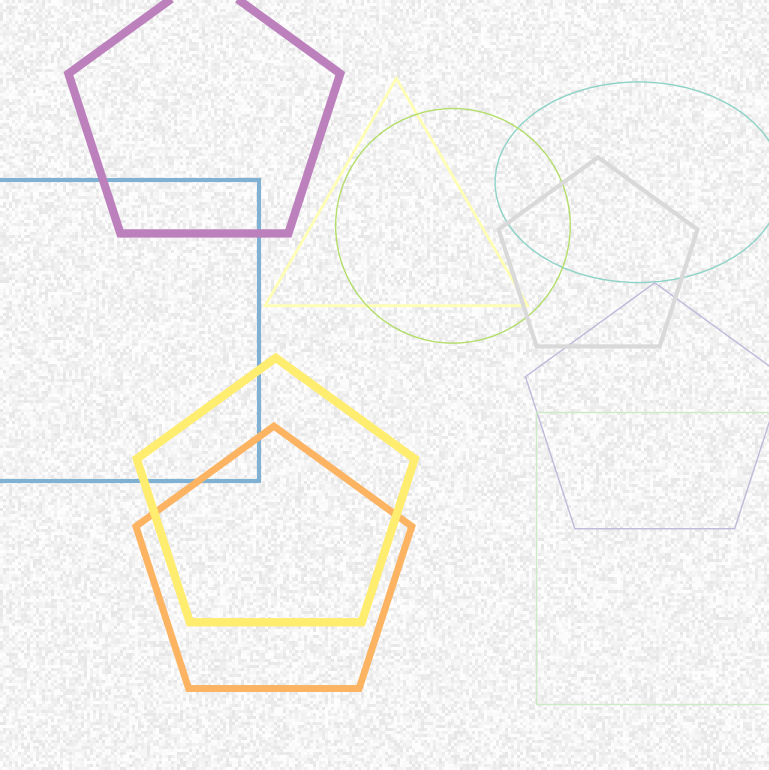[{"shape": "oval", "thickness": 0.5, "radius": 0.93, "center": [0.829, 0.763]}, {"shape": "triangle", "thickness": 1, "radius": 0.98, "center": [0.515, 0.701]}, {"shape": "pentagon", "thickness": 0.5, "radius": 0.88, "center": [0.85, 0.456]}, {"shape": "square", "thickness": 1.5, "radius": 0.98, "center": [0.141, 0.571]}, {"shape": "pentagon", "thickness": 2.5, "radius": 0.94, "center": [0.356, 0.258]}, {"shape": "circle", "thickness": 0.5, "radius": 0.76, "center": [0.588, 0.707]}, {"shape": "pentagon", "thickness": 1.5, "radius": 0.68, "center": [0.777, 0.66]}, {"shape": "pentagon", "thickness": 3, "radius": 0.93, "center": [0.265, 0.847]}, {"shape": "square", "thickness": 0.5, "radius": 0.95, "center": [0.886, 0.275]}, {"shape": "pentagon", "thickness": 3, "radius": 0.95, "center": [0.358, 0.345]}]